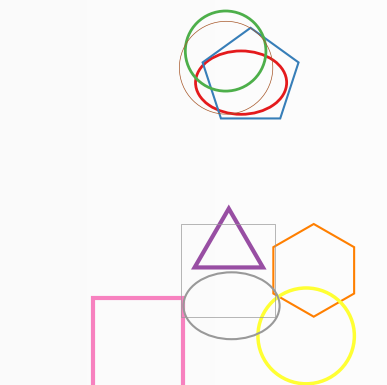[{"shape": "oval", "thickness": 2, "radius": 0.59, "center": [0.622, 0.785]}, {"shape": "pentagon", "thickness": 1.5, "radius": 0.65, "center": [0.647, 0.798]}, {"shape": "circle", "thickness": 2, "radius": 0.52, "center": [0.582, 0.867]}, {"shape": "triangle", "thickness": 3, "radius": 0.51, "center": [0.59, 0.356]}, {"shape": "hexagon", "thickness": 1.5, "radius": 0.6, "center": [0.81, 0.298]}, {"shape": "circle", "thickness": 2.5, "radius": 0.62, "center": [0.79, 0.128]}, {"shape": "circle", "thickness": 0.5, "radius": 0.6, "center": [0.583, 0.824]}, {"shape": "square", "thickness": 3, "radius": 0.58, "center": [0.356, 0.108]}, {"shape": "square", "thickness": 0.5, "radius": 0.61, "center": [0.589, 0.297]}, {"shape": "oval", "thickness": 1.5, "radius": 0.62, "center": [0.597, 0.206]}]